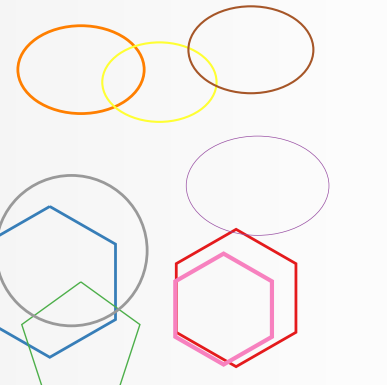[{"shape": "hexagon", "thickness": 2, "radius": 0.89, "center": [0.609, 0.226]}, {"shape": "hexagon", "thickness": 2, "radius": 0.98, "center": [0.128, 0.268]}, {"shape": "pentagon", "thickness": 1, "radius": 0.8, "center": [0.209, 0.107]}, {"shape": "oval", "thickness": 0.5, "radius": 0.92, "center": [0.665, 0.518]}, {"shape": "oval", "thickness": 2, "radius": 0.81, "center": [0.209, 0.819]}, {"shape": "oval", "thickness": 1.5, "radius": 0.74, "center": [0.411, 0.787]}, {"shape": "oval", "thickness": 1.5, "radius": 0.81, "center": [0.647, 0.871]}, {"shape": "hexagon", "thickness": 3, "radius": 0.72, "center": [0.577, 0.197]}, {"shape": "circle", "thickness": 2, "radius": 0.98, "center": [0.184, 0.349]}]